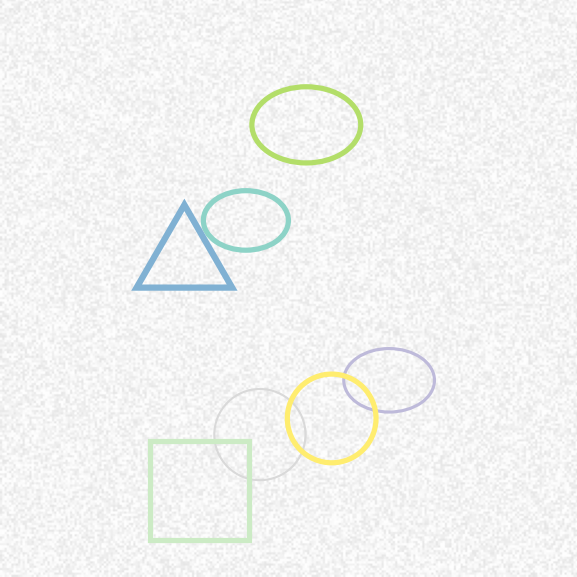[{"shape": "oval", "thickness": 2.5, "radius": 0.37, "center": [0.426, 0.617]}, {"shape": "oval", "thickness": 1.5, "radius": 0.39, "center": [0.674, 0.341]}, {"shape": "triangle", "thickness": 3, "radius": 0.48, "center": [0.319, 0.549]}, {"shape": "oval", "thickness": 2.5, "radius": 0.47, "center": [0.53, 0.783]}, {"shape": "circle", "thickness": 1, "radius": 0.39, "center": [0.45, 0.247]}, {"shape": "square", "thickness": 2.5, "radius": 0.43, "center": [0.346, 0.149]}, {"shape": "circle", "thickness": 2.5, "radius": 0.38, "center": [0.574, 0.275]}]